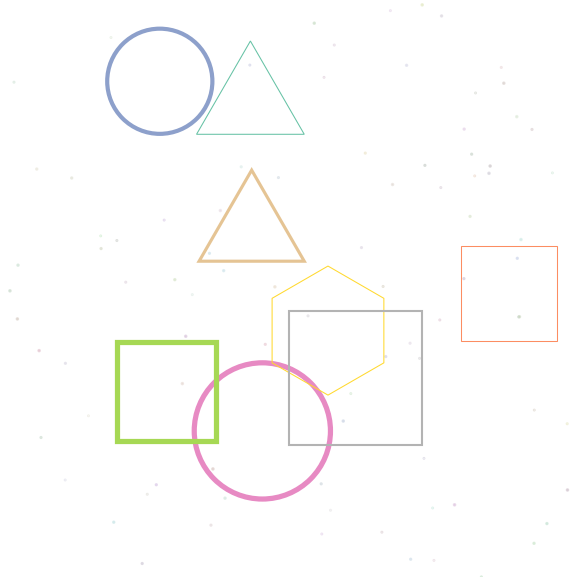[{"shape": "triangle", "thickness": 0.5, "radius": 0.54, "center": [0.434, 0.82]}, {"shape": "square", "thickness": 0.5, "radius": 0.41, "center": [0.882, 0.491]}, {"shape": "circle", "thickness": 2, "radius": 0.46, "center": [0.277, 0.858]}, {"shape": "circle", "thickness": 2.5, "radius": 0.59, "center": [0.454, 0.253]}, {"shape": "square", "thickness": 2.5, "radius": 0.43, "center": [0.289, 0.321]}, {"shape": "hexagon", "thickness": 0.5, "radius": 0.56, "center": [0.568, 0.427]}, {"shape": "triangle", "thickness": 1.5, "radius": 0.53, "center": [0.436, 0.599]}, {"shape": "square", "thickness": 1, "radius": 0.58, "center": [0.616, 0.344]}]